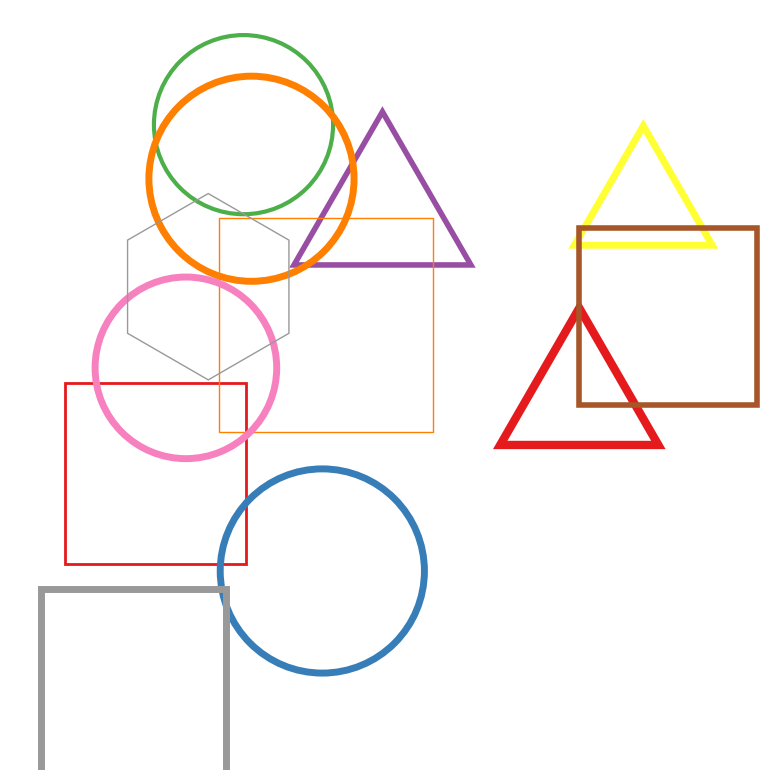[{"shape": "triangle", "thickness": 3, "radius": 0.59, "center": [0.752, 0.481]}, {"shape": "square", "thickness": 1, "radius": 0.59, "center": [0.202, 0.385]}, {"shape": "circle", "thickness": 2.5, "radius": 0.66, "center": [0.419, 0.258]}, {"shape": "circle", "thickness": 1.5, "radius": 0.58, "center": [0.316, 0.838]}, {"shape": "triangle", "thickness": 2, "radius": 0.66, "center": [0.497, 0.722]}, {"shape": "circle", "thickness": 2.5, "radius": 0.67, "center": [0.327, 0.768]}, {"shape": "square", "thickness": 0.5, "radius": 0.7, "center": [0.424, 0.579]}, {"shape": "triangle", "thickness": 2.5, "radius": 0.52, "center": [0.835, 0.733]}, {"shape": "square", "thickness": 2, "radius": 0.58, "center": [0.868, 0.589]}, {"shape": "circle", "thickness": 2.5, "radius": 0.59, "center": [0.241, 0.522]}, {"shape": "square", "thickness": 2.5, "radius": 0.6, "center": [0.173, 0.115]}, {"shape": "hexagon", "thickness": 0.5, "radius": 0.6, "center": [0.27, 0.628]}]